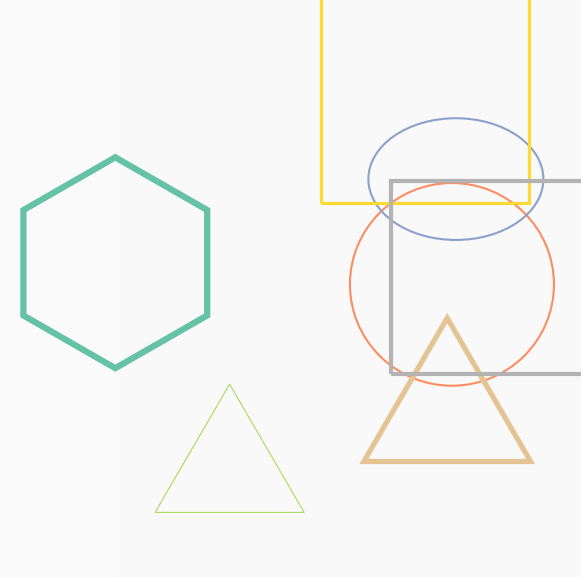[{"shape": "hexagon", "thickness": 3, "radius": 0.91, "center": [0.198, 0.544]}, {"shape": "circle", "thickness": 1, "radius": 0.88, "center": [0.778, 0.507]}, {"shape": "oval", "thickness": 1, "radius": 0.75, "center": [0.784, 0.689]}, {"shape": "triangle", "thickness": 0.5, "radius": 0.74, "center": [0.395, 0.186]}, {"shape": "square", "thickness": 1.5, "radius": 0.89, "center": [0.731, 0.826]}, {"shape": "triangle", "thickness": 2.5, "radius": 0.83, "center": [0.769, 0.283]}, {"shape": "square", "thickness": 2, "radius": 0.83, "center": [0.84, 0.518]}]